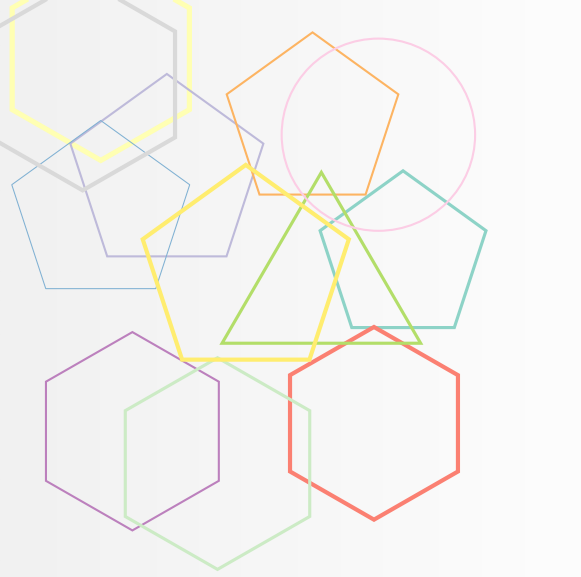[{"shape": "pentagon", "thickness": 1.5, "radius": 0.75, "center": [0.693, 0.553]}, {"shape": "hexagon", "thickness": 2.5, "radius": 0.88, "center": [0.173, 0.897]}, {"shape": "pentagon", "thickness": 1, "radius": 0.87, "center": [0.287, 0.696]}, {"shape": "hexagon", "thickness": 2, "radius": 0.83, "center": [0.643, 0.266]}, {"shape": "pentagon", "thickness": 0.5, "radius": 0.8, "center": [0.173, 0.63]}, {"shape": "pentagon", "thickness": 1, "radius": 0.78, "center": [0.538, 0.788]}, {"shape": "triangle", "thickness": 1.5, "radius": 0.99, "center": [0.553, 0.503]}, {"shape": "circle", "thickness": 1, "radius": 0.83, "center": [0.651, 0.766]}, {"shape": "hexagon", "thickness": 2, "radius": 0.92, "center": [0.142, 0.853]}, {"shape": "hexagon", "thickness": 1, "radius": 0.86, "center": [0.228, 0.252]}, {"shape": "hexagon", "thickness": 1.5, "radius": 0.92, "center": [0.374, 0.196]}, {"shape": "pentagon", "thickness": 2, "radius": 0.93, "center": [0.423, 0.527]}]